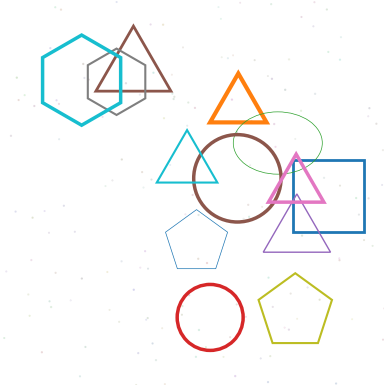[{"shape": "square", "thickness": 2, "radius": 0.47, "center": [0.853, 0.49]}, {"shape": "pentagon", "thickness": 0.5, "radius": 0.42, "center": [0.511, 0.371]}, {"shape": "triangle", "thickness": 3, "radius": 0.42, "center": [0.619, 0.724]}, {"shape": "oval", "thickness": 0.5, "radius": 0.58, "center": [0.722, 0.629]}, {"shape": "circle", "thickness": 2.5, "radius": 0.43, "center": [0.546, 0.176]}, {"shape": "triangle", "thickness": 1, "radius": 0.5, "center": [0.771, 0.395]}, {"shape": "triangle", "thickness": 2, "radius": 0.56, "center": [0.347, 0.82]}, {"shape": "circle", "thickness": 2.5, "radius": 0.57, "center": [0.617, 0.537]}, {"shape": "triangle", "thickness": 2.5, "radius": 0.42, "center": [0.769, 0.516]}, {"shape": "hexagon", "thickness": 1.5, "radius": 0.43, "center": [0.303, 0.788]}, {"shape": "pentagon", "thickness": 1.5, "radius": 0.5, "center": [0.767, 0.19]}, {"shape": "hexagon", "thickness": 2.5, "radius": 0.59, "center": [0.212, 0.792]}, {"shape": "triangle", "thickness": 1.5, "radius": 0.45, "center": [0.486, 0.571]}]